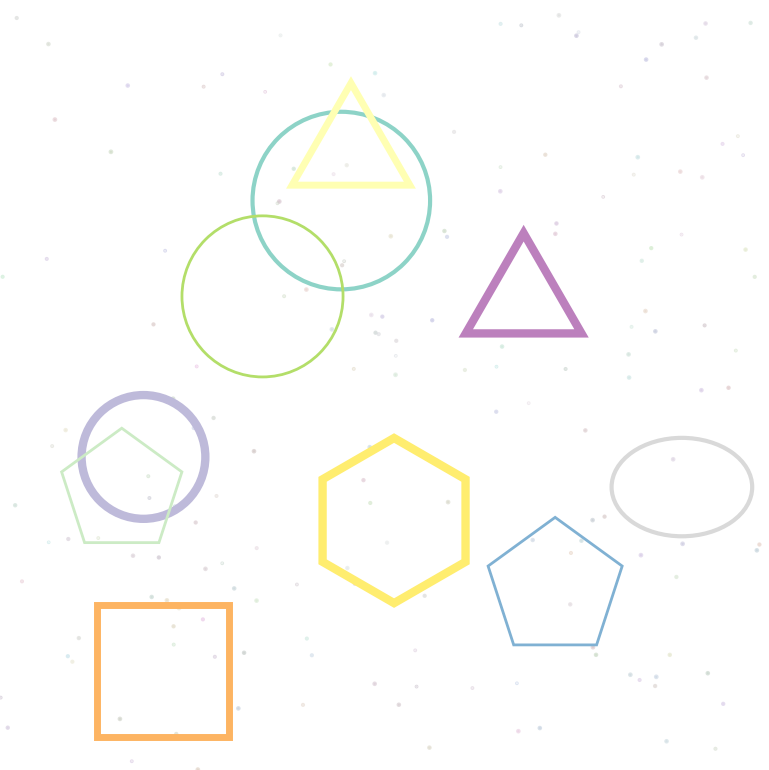[{"shape": "circle", "thickness": 1.5, "radius": 0.58, "center": [0.443, 0.74]}, {"shape": "triangle", "thickness": 2.5, "radius": 0.44, "center": [0.456, 0.804]}, {"shape": "circle", "thickness": 3, "radius": 0.4, "center": [0.186, 0.407]}, {"shape": "pentagon", "thickness": 1, "radius": 0.46, "center": [0.721, 0.237]}, {"shape": "square", "thickness": 2.5, "radius": 0.43, "center": [0.211, 0.128]}, {"shape": "circle", "thickness": 1, "radius": 0.52, "center": [0.341, 0.615]}, {"shape": "oval", "thickness": 1.5, "radius": 0.46, "center": [0.886, 0.367]}, {"shape": "triangle", "thickness": 3, "radius": 0.43, "center": [0.68, 0.61]}, {"shape": "pentagon", "thickness": 1, "radius": 0.41, "center": [0.158, 0.362]}, {"shape": "hexagon", "thickness": 3, "radius": 0.54, "center": [0.512, 0.324]}]